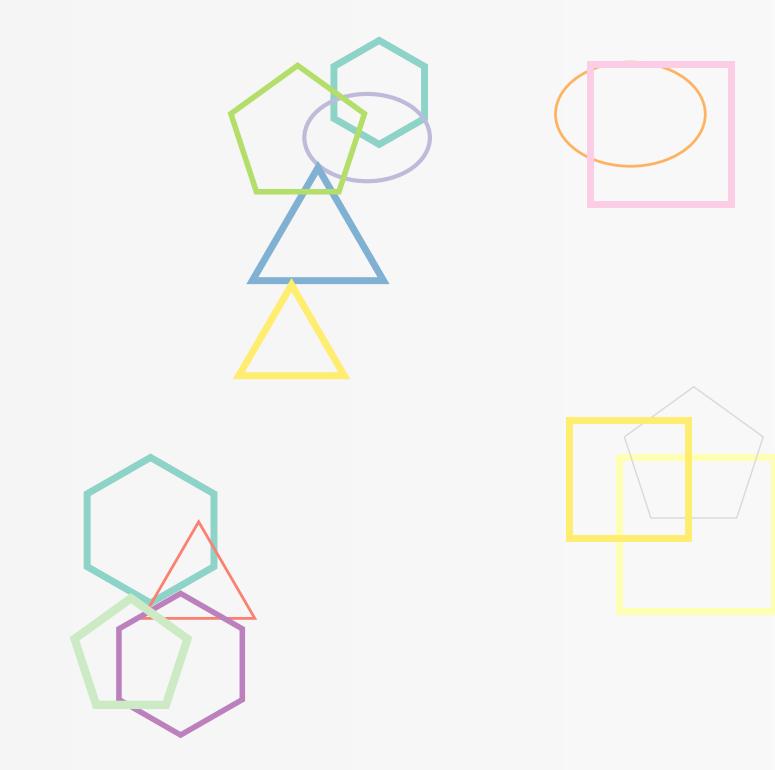[{"shape": "hexagon", "thickness": 2.5, "radius": 0.34, "center": [0.489, 0.88]}, {"shape": "hexagon", "thickness": 2.5, "radius": 0.47, "center": [0.194, 0.311]}, {"shape": "square", "thickness": 2.5, "radius": 0.5, "center": [0.898, 0.306]}, {"shape": "oval", "thickness": 1.5, "radius": 0.4, "center": [0.474, 0.821]}, {"shape": "triangle", "thickness": 1, "radius": 0.42, "center": [0.256, 0.239]}, {"shape": "triangle", "thickness": 2.5, "radius": 0.49, "center": [0.41, 0.684]}, {"shape": "oval", "thickness": 1, "radius": 0.48, "center": [0.813, 0.852]}, {"shape": "pentagon", "thickness": 2, "radius": 0.45, "center": [0.384, 0.824]}, {"shape": "square", "thickness": 2.5, "radius": 0.45, "center": [0.852, 0.826]}, {"shape": "pentagon", "thickness": 0.5, "radius": 0.47, "center": [0.895, 0.403]}, {"shape": "hexagon", "thickness": 2, "radius": 0.46, "center": [0.233, 0.137]}, {"shape": "pentagon", "thickness": 3, "radius": 0.38, "center": [0.169, 0.147]}, {"shape": "square", "thickness": 2.5, "radius": 0.38, "center": [0.81, 0.378]}, {"shape": "triangle", "thickness": 2.5, "radius": 0.39, "center": [0.376, 0.551]}]